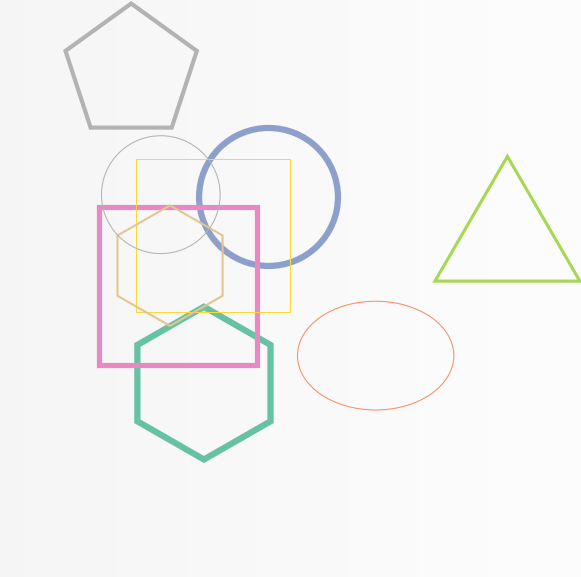[{"shape": "hexagon", "thickness": 3, "radius": 0.66, "center": [0.351, 0.336]}, {"shape": "oval", "thickness": 0.5, "radius": 0.67, "center": [0.646, 0.383]}, {"shape": "circle", "thickness": 3, "radius": 0.6, "center": [0.462, 0.658]}, {"shape": "square", "thickness": 2.5, "radius": 0.68, "center": [0.306, 0.503]}, {"shape": "triangle", "thickness": 1.5, "radius": 0.72, "center": [0.873, 0.584]}, {"shape": "square", "thickness": 0.5, "radius": 0.66, "center": [0.367, 0.591]}, {"shape": "hexagon", "thickness": 1, "radius": 0.52, "center": [0.293, 0.539]}, {"shape": "pentagon", "thickness": 2, "radius": 0.59, "center": [0.226, 0.874]}, {"shape": "circle", "thickness": 0.5, "radius": 0.51, "center": [0.277, 0.662]}]